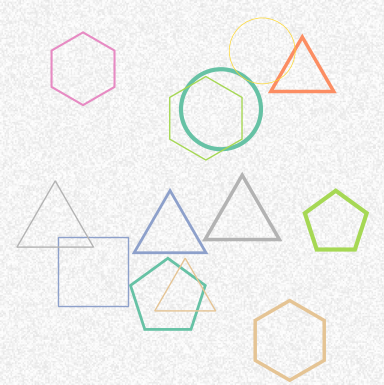[{"shape": "pentagon", "thickness": 2, "radius": 0.51, "center": [0.436, 0.227]}, {"shape": "circle", "thickness": 3, "radius": 0.52, "center": [0.574, 0.716]}, {"shape": "triangle", "thickness": 2.5, "radius": 0.47, "center": [0.785, 0.81]}, {"shape": "triangle", "thickness": 2, "radius": 0.54, "center": [0.442, 0.397]}, {"shape": "square", "thickness": 1, "radius": 0.45, "center": [0.241, 0.295]}, {"shape": "hexagon", "thickness": 1.5, "radius": 0.47, "center": [0.216, 0.821]}, {"shape": "hexagon", "thickness": 1, "radius": 0.54, "center": [0.535, 0.693]}, {"shape": "pentagon", "thickness": 3, "radius": 0.42, "center": [0.872, 0.42]}, {"shape": "circle", "thickness": 0.5, "radius": 0.43, "center": [0.681, 0.868]}, {"shape": "triangle", "thickness": 1, "radius": 0.46, "center": [0.481, 0.238]}, {"shape": "hexagon", "thickness": 2.5, "radius": 0.52, "center": [0.752, 0.116]}, {"shape": "triangle", "thickness": 2.5, "radius": 0.56, "center": [0.629, 0.434]}, {"shape": "triangle", "thickness": 1, "radius": 0.57, "center": [0.143, 0.416]}]